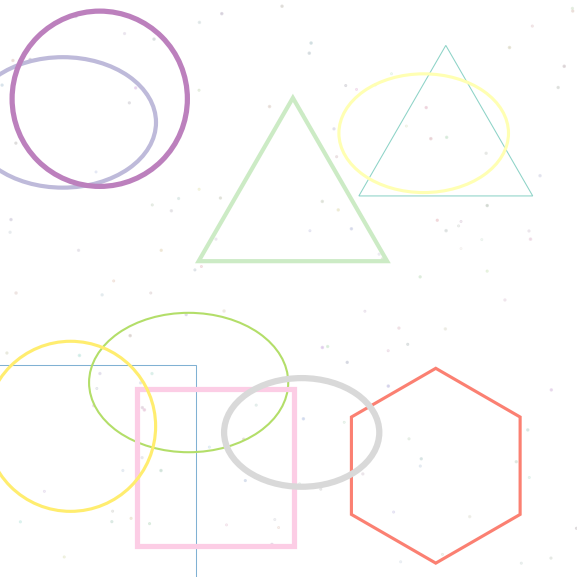[{"shape": "triangle", "thickness": 0.5, "radius": 0.87, "center": [0.772, 0.747]}, {"shape": "oval", "thickness": 1.5, "radius": 0.73, "center": [0.734, 0.768]}, {"shape": "oval", "thickness": 2, "radius": 0.81, "center": [0.109, 0.787]}, {"shape": "hexagon", "thickness": 1.5, "radius": 0.84, "center": [0.755, 0.193]}, {"shape": "square", "thickness": 0.5, "radius": 0.98, "center": [0.143, 0.17]}, {"shape": "oval", "thickness": 1, "radius": 0.86, "center": [0.327, 0.337]}, {"shape": "square", "thickness": 2.5, "radius": 0.68, "center": [0.373, 0.19]}, {"shape": "oval", "thickness": 3, "radius": 0.67, "center": [0.522, 0.25]}, {"shape": "circle", "thickness": 2.5, "radius": 0.76, "center": [0.173, 0.828]}, {"shape": "triangle", "thickness": 2, "radius": 0.94, "center": [0.507, 0.641]}, {"shape": "circle", "thickness": 1.5, "radius": 0.74, "center": [0.122, 0.261]}]